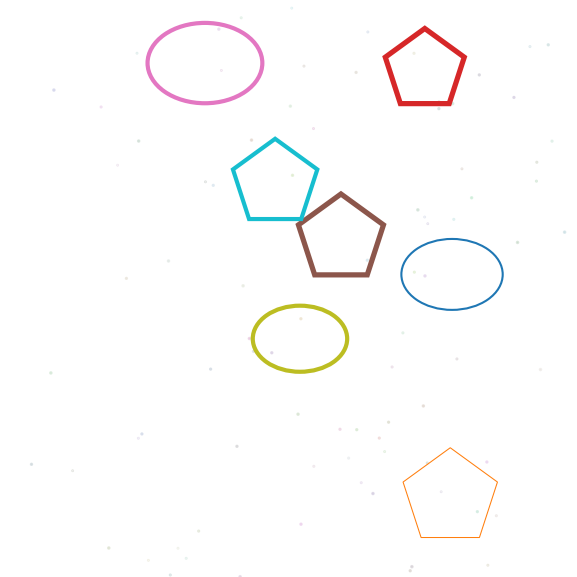[{"shape": "oval", "thickness": 1, "radius": 0.44, "center": [0.783, 0.524]}, {"shape": "pentagon", "thickness": 0.5, "radius": 0.43, "center": [0.78, 0.138]}, {"shape": "pentagon", "thickness": 2.5, "radius": 0.36, "center": [0.736, 0.878]}, {"shape": "pentagon", "thickness": 2.5, "radius": 0.39, "center": [0.59, 0.586]}, {"shape": "oval", "thickness": 2, "radius": 0.5, "center": [0.355, 0.89]}, {"shape": "oval", "thickness": 2, "radius": 0.41, "center": [0.519, 0.413]}, {"shape": "pentagon", "thickness": 2, "radius": 0.38, "center": [0.476, 0.682]}]